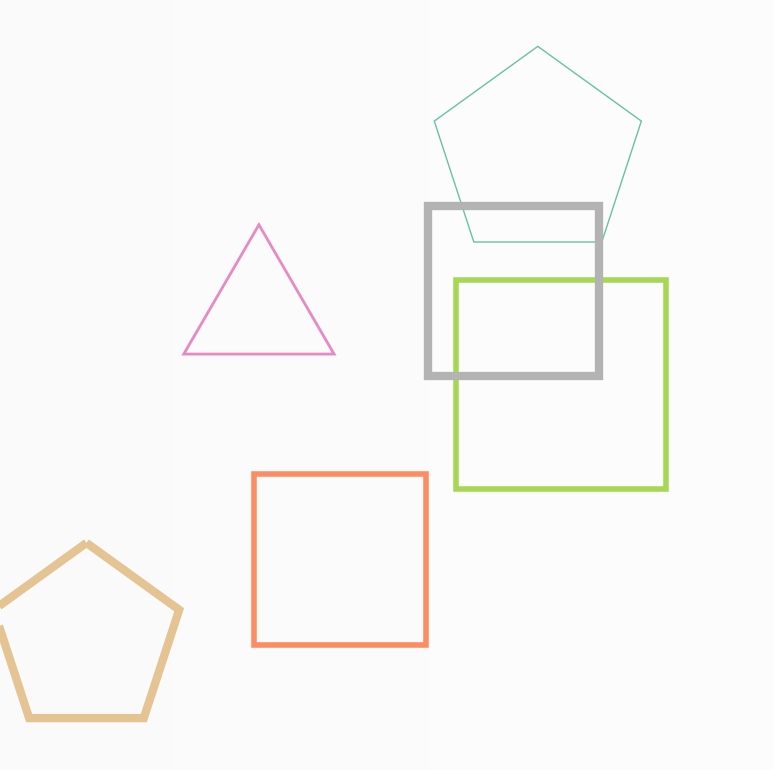[{"shape": "pentagon", "thickness": 0.5, "radius": 0.7, "center": [0.694, 0.799]}, {"shape": "square", "thickness": 2, "radius": 0.55, "center": [0.439, 0.273]}, {"shape": "triangle", "thickness": 1, "radius": 0.56, "center": [0.334, 0.596]}, {"shape": "square", "thickness": 2, "radius": 0.68, "center": [0.724, 0.5]}, {"shape": "pentagon", "thickness": 3, "radius": 0.63, "center": [0.112, 0.169]}, {"shape": "square", "thickness": 3, "radius": 0.55, "center": [0.663, 0.622]}]